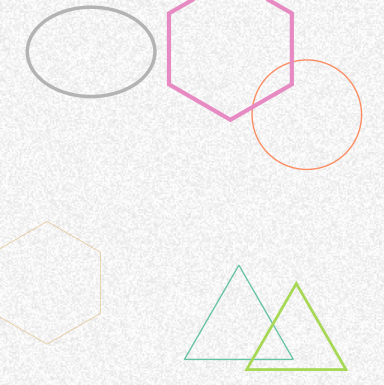[{"shape": "triangle", "thickness": 1, "radius": 0.82, "center": [0.62, 0.148]}, {"shape": "circle", "thickness": 1, "radius": 0.71, "center": [0.797, 0.702]}, {"shape": "hexagon", "thickness": 3, "radius": 0.92, "center": [0.598, 0.873]}, {"shape": "triangle", "thickness": 2, "radius": 0.74, "center": [0.77, 0.115]}, {"shape": "hexagon", "thickness": 0.5, "radius": 0.8, "center": [0.122, 0.265]}, {"shape": "oval", "thickness": 2.5, "radius": 0.83, "center": [0.237, 0.865]}]